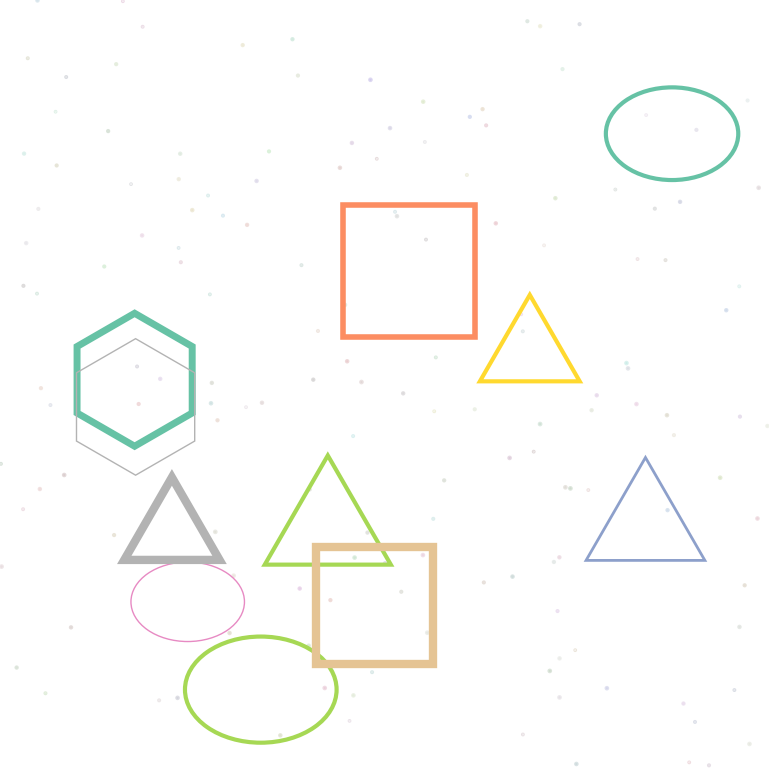[{"shape": "hexagon", "thickness": 2.5, "radius": 0.43, "center": [0.175, 0.507]}, {"shape": "oval", "thickness": 1.5, "radius": 0.43, "center": [0.873, 0.826]}, {"shape": "square", "thickness": 2, "radius": 0.43, "center": [0.531, 0.648]}, {"shape": "triangle", "thickness": 1, "radius": 0.45, "center": [0.838, 0.317]}, {"shape": "oval", "thickness": 0.5, "radius": 0.37, "center": [0.244, 0.218]}, {"shape": "triangle", "thickness": 1.5, "radius": 0.47, "center": [0.426, 0.314]}, {"shape": "oval", "thickness": 1.5, "radius": 0.49, "center": [0.339, 0.104]}, {"shape": "triangle", "thickness": 1.5, "radius": 0.37, "center": [0.688, 0.542]}, {"shape": "square", "thickness": 3, "radius": 0.38, "center": [0.486, 0.214]}, {"shape": "hexagon", "thickness": 0.5, "radius": 0.44, "center": [0.176, 0.472]}, {"shape": "triangle", "thickness": 3, "radius": 0.36, "center": [0.223, 0.309]}]